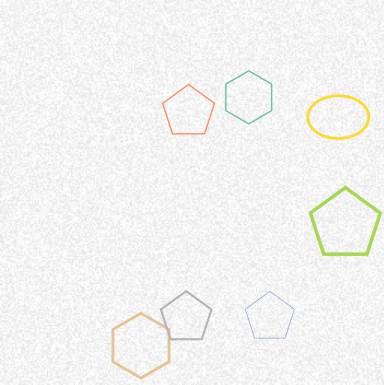[{"shape": "hexagon", "thickness": 1, "radius": 0.34, "center": [0.646, 0.747]}, {"shape": "pentagon", "thickness": 1, "radius": 0.35, "center": [0.49, 0.71]}, {"shape": "pentagon", "thickness": 0.5, "radius": 0.34, "center": [0.701, 0.176]}, {"shape": "pentagon", "thickness": 2.5, "radius": 0.48, "center": [0.897, 0.417]}, {"shape": "oval", "thickness": 2, "radius": 0.4, "center": [0.879, 0.696]}, {"shape": "hexagon", "thickness": 2, "radius": 0.42, "center": [0.366, 0.102]}, {"shape": "pentagon", "thickness": 1.5, "radius": 0.35, "center": [0.484, 0.175]}]